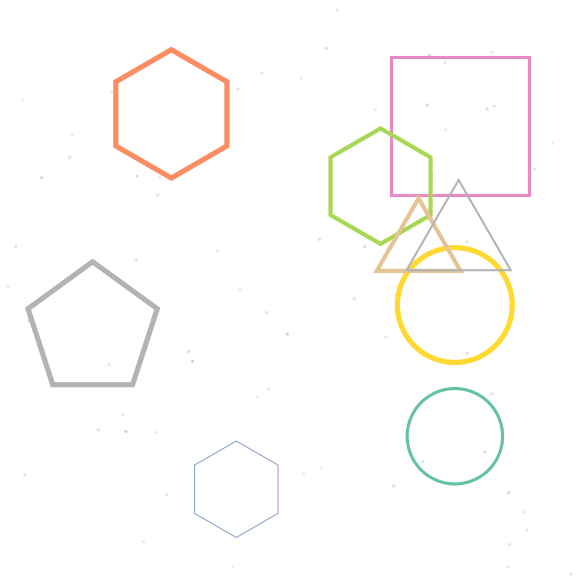[{"shape": "circle", "thickness": 1.5, "radius": 0.41, "center": [0.788, 0.244]}, {"shape": "hexagon", "thickness": 2.5, "radius": 0.56, "center": [0.297, 0.802]}, {"shape": "hexagon", "thickness": 0.5, "radius": 0.42, "center": [0.409, 0.152]}, {"shape": "square", "thickness": 1.5, "radius": 0.6, "center": [0.796, 0.782]}, {"shape": "hexagon", "thickness": 2, "radius": 0.5, "center": [0.659, 0.677]}, {"shape": "circle", "thickness": 2.5, "radius": 0.5, "center": [0.788, 0.471]}, {"shape": "triangle", "thickness": 2, "radius": 0.42, "center": [0.725, 0.572]}, {"shape": "triangle", "thickness": 1, "radius": 0.52, "center": [0.794, 0.583]}, {"shape": "pentagon", "thickness": 2.5, "radius": 0.59, "center": [0.16, 0.428]}]